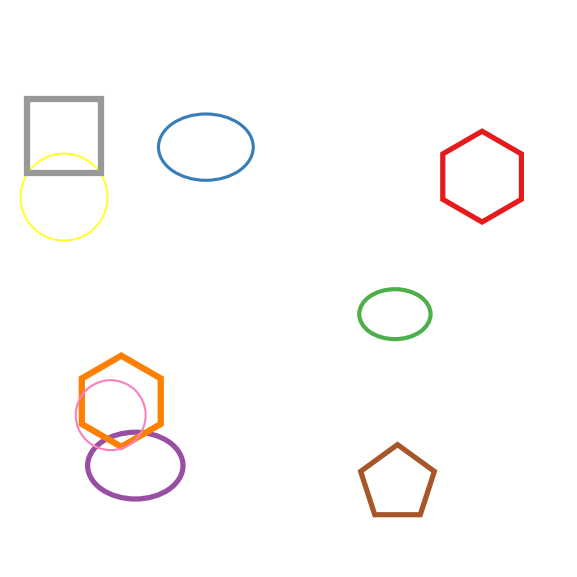[{"shape": "hexagon", "thickness": 2.5, "radius": 0.39, "center": [0.835, 0.693]}, {"shape": "oval", "thickness": 1.5, "radius": 0.41, "center": [0.356, 0.744]}, {"shape": "oval", "thickness": 2, "radius": 0.31, "center": [0.684, 0.455]}, {"shape": "oval", "thickness": 2.5, "radius": 0.41, "center": [0.234, 0.193]}, {"shape": "hexagon", "thickness": 3, "radius": 0.39, "center": [0.21, 0.304]}, {"shape": "circle", "thickness": 1, "radius": 0.38, "center": [0.111, 0.658]}, {"shape": "pentagon", "thickness": 2.5, "radius": 0.34, "center": [0.688, 0.162]}, {"shape": "circle", "thickness": 1, "radius": 0.3, "center": [0.192, 0.28]}, {"shape": "square", "thickness": 3, "radius": 0.32, "center": [0.112, 0.764]}]